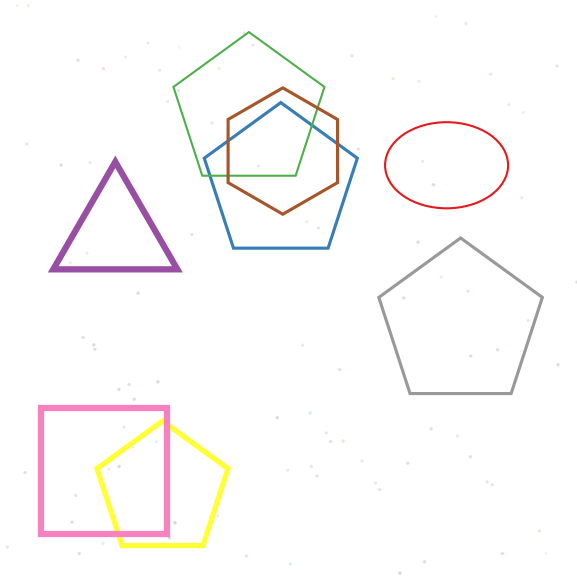[{"shape": "oval", "thickness": 1, "radius": 0.53, "center": [0.773, 0.713]}, {"shape": "pentagon", "thickness": 1.5, "radius": 0.7, "center": [0.486, 0.682]}, {"shape": "pentagon", "thickness": 1, "radius": 0.69, "center": [0.431, 0.806]}, {"shape": "triangle", "thickness": 3, "radius": 0.62, "center": [0.2, 0.595]}, {"shape": "pentagon", "thickness": 2.5, "radius": 0.6, "center": [0.281, 0.151]}, {"shape": "hexagon", "thickness": 1.5, "radius": 0.55, "center": [0.49, 0.738]}, {"shape": "square", "thickness": 3, "radius": 0.54, "center": [0.18, 0.184]}, {"shape": "pentagon", "thickness": 1.5, "radius": 0.74, "center": [0.798, 0.438]}]